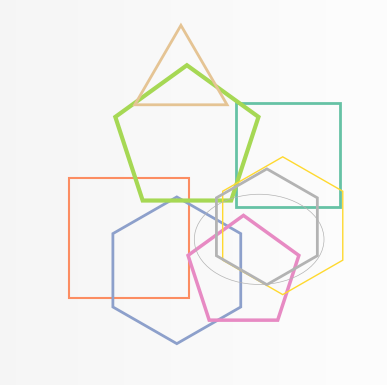[{"shape": "square", "thickness": 2, "radius": 0.68, "center": [0.743, 0.597]}, {"shape": "square", "thickness": 1.5, "radius": 0.78, "center": [0.333, 0.382]}, {"shape": "hexagon", "thickness": 2, "radius": 0.95, "center": [0.456, 0.298]}, {"shape": "pentagon", "thickness": 2.5, "radius": 0.75, "center": [0.628, 0.29]}, {"shape": "pentagon", "thickness": 3, "radius": 0.97, "center": [0.482, 0.636]}, {"shape": "hexagon", "thickness": 1, "radius": 0.89, "center": [0.73, 0.414]}, {"shape": "triangle", "thickness": 2, "radius": 0.69, "center": [0.467, 0.797]}, {"shape": "hexagon", "thickness": 2, "radius": 0.75, "center": [0.689, 0.411]}, {"shape": "oval", "thickness": 0.5, "radius": 0.84, "center": [0.669, 0.378]}]